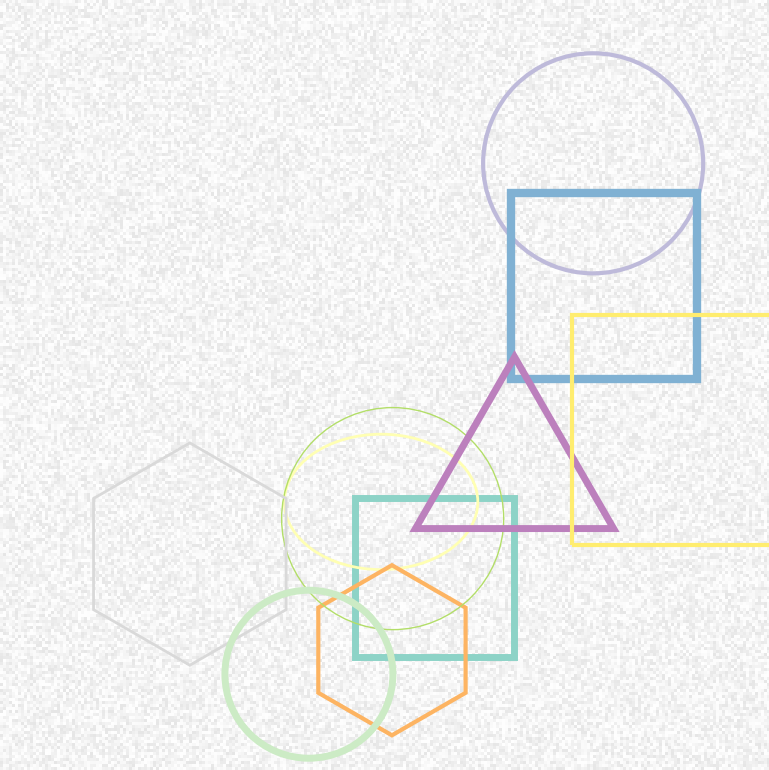[{"shape": "square", "thickness": 2.5, "radius": 0.52, "center": [0.565, 0.25]}, {"shape": "oval", "thickness": 1, "radius": 0.63, "center": [0.495, 0.348]}, {"shape": "circle", "thickness": 1.5, "radius": 0.71, "center": [0.77, 0.788]}, {"shape": "square", "thickness": 3, "radius": 0.6, "center": [0.785, 0.629]}, {"shape": "hexagon", "thickness": 1.5, "radius": 0.55, "center": [0.509, 0.156]}, {"shape": "circle", "thickness": 0.5, "radius": 0.72, "center": [0.51, 0.326]}, {"shape": "hexagon", "thickness": 1, "radius": 0.72, "center": [0.247, 0.28]}, {"shape": "triangle", "thickness": 2.5, "radius": 0.74, "center": [0.668, 0.388]}, {"shape": "circle", "thickness": 2.5, "radius": 0.55, "center": [0.401, 0.124]}, {"shape": "square", "thickness": 1.5, "radius": 0.75, "center": [0.892, 0.442]}]